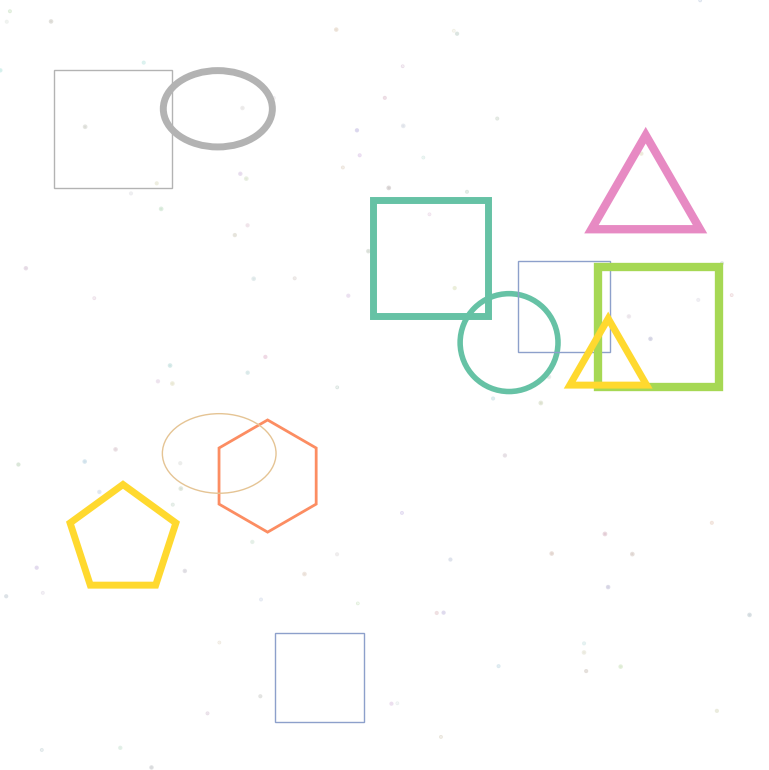[{"shape": "circle", "thickness": 2, "radius": 0.32, "center": [0.661, 0.555]}, {"shape": "square", "thickness": 2.5, "radius": 0.37, "center": [0.559, 0.665]}, {"shape": "hexagon", "thickness": 1, "radius": 0.36, "center": [0.348, 0.382]}, {"shape": "square", "thickness": 0.5, "radius": 0.29, "center": [0.415, 0.12]}, {"shape": "square", "thickness": 0.5, "radius": 0.3, "center": [0.733, 0.602]}, {"shape": "triangle", "thickness": 3, "radius": 0.41, "center": [0.839, 0.743]}, {"shape": "square", "thickness": 3, "radius": 0.39, "center": [0.855, 0.575]}, {"shape": "pentagon", "thickness": 2.5, "radius": 0.36, "center": [0.16, 0.299]}, {"shape": "triangle", "thickness": 2.5, "radius": 0.29, "center": [0.79, 0.529]}, {"shape": "oval", "thickness": 0.5, "radius": 0.37, "center": [0.285, 0.411]}, {"shape": "oval", "thickness": 2.5, "radius": 0.35, "center": [0.283, 0.859]}, {"shape": "square", "thickness": 0.5, "radius": 0.38, "center": [0.147, 0.832]}]